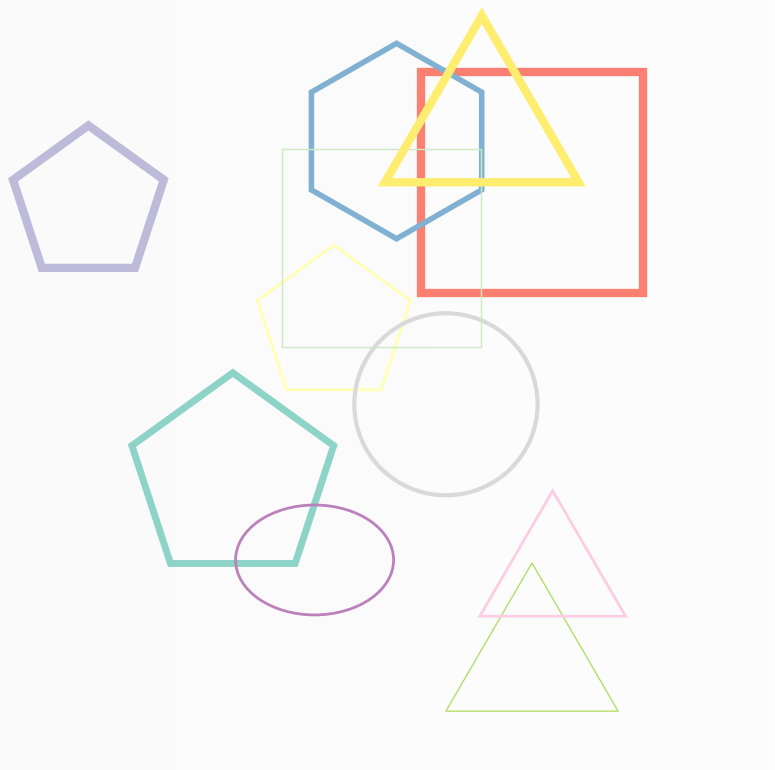[{"shape": "pentagon", "thickness": 2.5, "radius": 0.68, "center": [0.3, 0.379]}, {"shape": "pentagon", "thickness": 1, "radius": 0.52, "center": [0.431, 0.578]}, {"shape": "pentagon", "thickness": 3, "radius": 0.51, "center": [0.114, 0.735]}, {"shape": "square", "thickness": 3, "radius": 0.72, "center": [0.686, 0.763]}, {"shape": "hexagon", "thickness": 2, "radius": 0.63, "center": [0.512, 0.817]}, {"shape": "triangle", "thickness": 0.5, "radius": 0.64, "center": [0.686, 0.141]}, {"shape": "triangle", "thickness": 1, "radius": 0.54, "center": [0.713, 0.254]}, {"shape": "circle", "thickness": 1.5, "radius": 0.59, "center": [0.575, 0.475]}, {"shape": "oval", "thickness": 1, "radius": 0.51, "center": [0.406, 0.273]}, {"shape": "square", "thickness": 0.5, "radius": 0.64, "center": [0.492, 0.679]}, {"shape": "triangle", "thickness": 3, "radius": 0.72, "center": [0.622, 0.835]}]